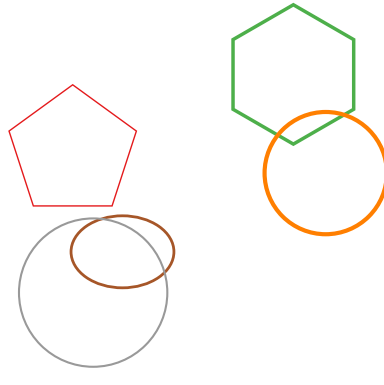[{"shape": "pentagon", "thickness": 1, "radius": 0.87, "center": [0.189, 0.606]}, {"shape": "hexagon", "thickness": 2.5, "radius": 0.9, "center": [0.762, 0.807]}, {"shape": "circle", "thickness": 3, "radius": 0.79, "center": [0.846, 0.55]}, {"shape": "oval", "thickness": 2, "radius": 0.67, "center": [0.318, 0.346]}, {"shape": "circle", "thickness": 1.5, "radius": 0.96, "center": [0.242, 0.24]}]